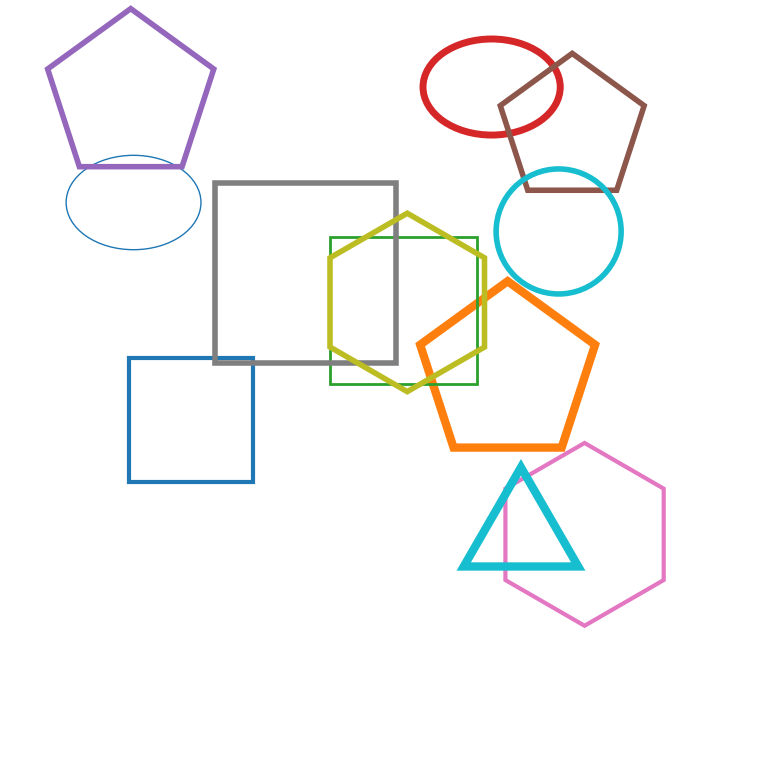[{"shape": "square", "thickness": 1.5, "radius": 0.4, "center": [0.248, 0.455]}, {"shape": "oval", "thickness": 0.5, "radius": 0.44, "center": [0.173, 0.737]}, {"shape": "pentagon", "thickness": 3, "radius": 0.6, "center": [0.659, 0.515]}, {"shape": "square", "thickness": 1, "radius": 0.48, "center": [0.524, 0.597]}, {"shape": "oval", "thickness": 2.5, "radius": 0.45, "center": [0.638, 0.887]}, {"shape": "pentagon", "thickness": 2, "radius": 0.57, "center": [0.17, 0.875]}, {"shape": "pentagon", "thickness": 2, "radius": 0.49, "center": [0.743, 0.832]}, {"shape": "hexagon", "thickness": 1.5, "radius": 0.59, "center": [0.759, 0.306]}, {"shape": "square", "thickness": 2, "radius": 0.59, "center": [0.397, 0.645]}, {"shape": "hexagon", "thickness": 2, "radius": 0.58, "center": [0.529, 0.607]}, {"shape": "circle", "thickness": 2, "radius": 0.41, "center": [0.725, 0.699]}, {"shape": "triangle", "thickness": 3, "radius": 0.43, "center": [0.677, 0.307]}]